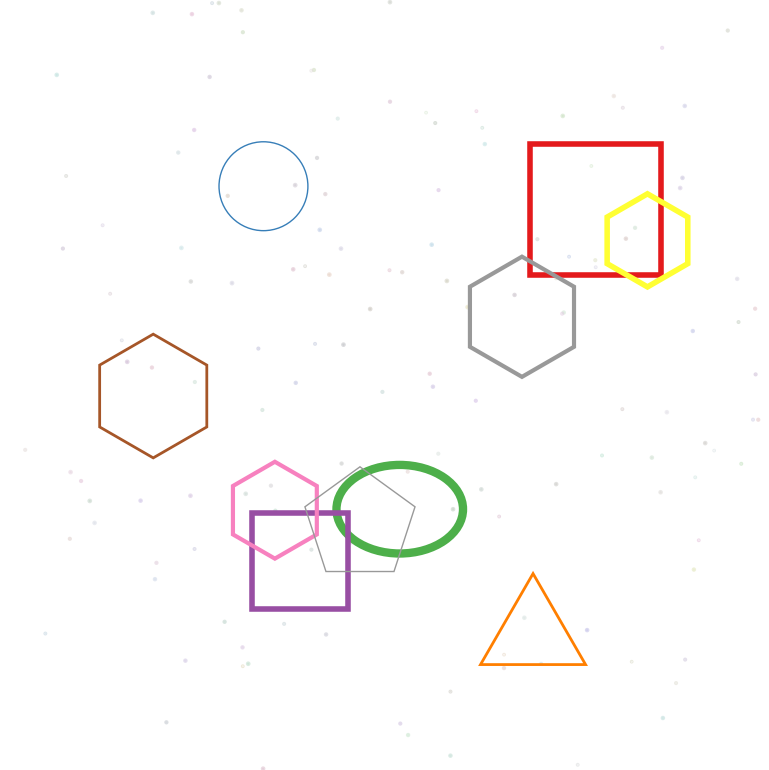[{"shape": "square", "thickness": 2, "radius": 0.42, "center": [0.773, 0.728]}, {"shape": "circle", "thickness": 0.5, "radius": 0.29, "center": [0.342, 0.758]}, {"shape": "oval", "thickness": 3, "radius": 0.41, "center": [0.519, 0.339]}, {"shape": "square", "thickness": 2, "radius": 0.31, "center": [0.389, 0.271]}, {"shape": "triangle", "thickness": 1, "radius": 0.39, "center": [0.692, 0.176]}, {"shape": "hexagon", "thickness": 2, "radius": 0.3, "center": [0.841, 0.688]}, {"shape": "hexagon", "thickness": 1, "radius": 0.4, "center": [0.199, 0.486]}, {"shape": "hexagon", "thickness": 1.5, "radius": 0.31, "center": [0.357, 0.337]}, {"shape": "pentagon", "thickness": 0.5, "radius": 0.38, "center": [0.467, 0.319]}, {"shape": "hexagon", "thickness": 1.5, "radius": 0.39, "center": [0.678, 0.589]}]